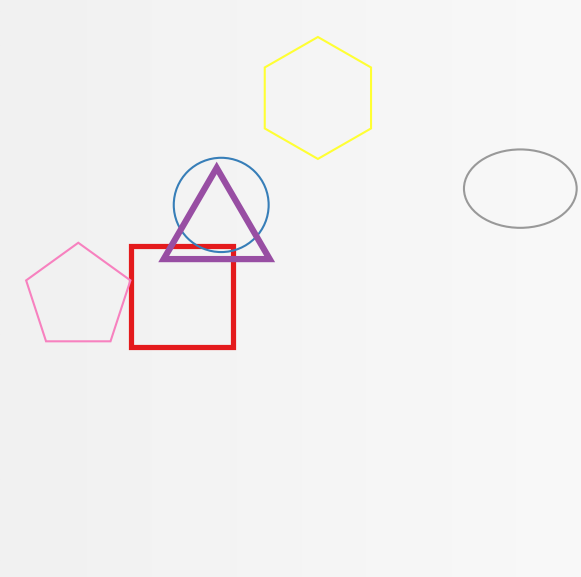[{"shape": "square", "thickness": 2.5, "radius": 0.44, "center": [0.313, 0.486]}, {"shape": "circle", "thickness": 1, "radius": 0.41, "center": [0.381, 0.644]}, {"shape": "triangle", "thickness": 3, "radius": 0.53, "center": [0.373, 0.603]}, {"shape": "hexagon", "thickness": 1, "radius": 0.53, "center": [0.547, 0.83]}, {"shape": "pentagon", "thickness": 1, "radius": 0.47, "center": [0.135, 0.484]}, {"shape": "oval", "thickness": 1, "radius": 0.48, "center": [0.895, 0.673]}]